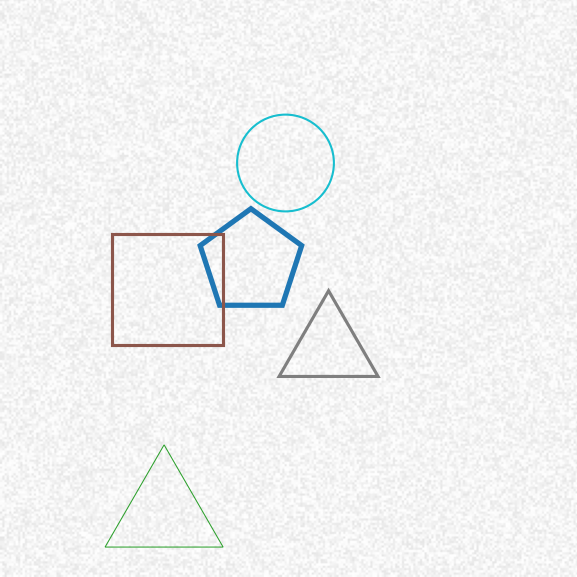[{"shape": "pentagon", "thickness": 2.5, "radius": 0.46, "center": [0.435, 0.545]}, {"shape": "triangle", "thickness": 0.5, "radius": 0.59, "center": [0.284, 0.111]}, {"shape": "square", "thickness": 1.5, "radius": 0.48, "center": [0.291, 0.497]}, {"shape": "triangle", "thickness": 1.5, "radius": 0.49, "center": [0.569, 0.397]}, {"shape": "circle", "thickness": 1, "radius": 0.42, "center": [0.494, 0.717]}]